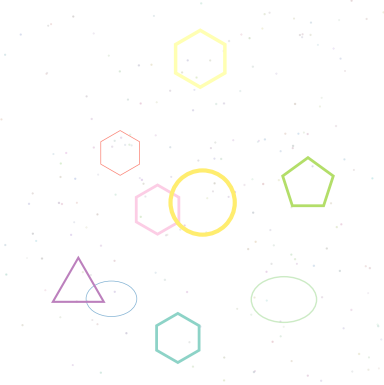[{"shape": "hexagon", "thickness": 2, "radius": 0.32, "center": [0.462, 0.122]}, {"shape": "hexagon", "thickness": 2.5, "radius": 0.37, "center": [0.52, 0.847]}, {"shape": "hexagon", "thickness": 0.5, "radius": 0.29, "center": [0.312, 0.603]}, {"shape": "oval", "thickness": 0.5, "radius": 0.33, "center": [0.289, 0.224]}, {"shape": "pentagon", "thickness": 2, "radius": 0.35, "center": [0.8, 0.521]}, {"shape": "hexagon", "thickness": 2, "radius": 0.32, "center": [0.409, 0.456]}, {"shape": "triangle", "thickness": 1.5, "radius": 0.38, "center": [0.203, 0.254]}, {"shape": "oval", "thickness": 1, "radius": 0.42, "center": [0.737, 0.222]}, {"shape": "circle", "thickness": 3, "radius": 0.42, "center": [0.526, 0.474]}]